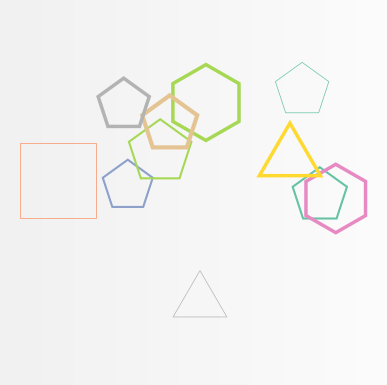[{"shape": "pentagon", "thickness": 0.5, "radius": 0.36, "center": [0.78, 0.766]}, {"shape": "pentagon", "thickness": 1.5, "radius": 0.37, "center": [0.825, 0.492]}, {"shape": "square", "thickness": 0.5, "radius": 0.49, "center": [0.15, 0.531]}, {"shape": "pentagon", "thickness": 1.5, "radius": 0.34, "center": [0.33, 0.517]}, {"shape": "hexagon", "thickness": 2.5, "radius": 0.44, "center": [0.866, 0.484]}, {"shape": "pentagon", "thickness": 1.5, "radius": 0.42, "center": [0.413, 0.605]}, {"shape": "hexagon", "thickness": 2.5, "radius": 0.49, "center": [0.531, 0.734]}, {"shape": "triangle", "thickness": 2.5, "radius": 0.45, "center": [0.748, 0.589]}, {"shape": "pentagon", "thickness": 3, "radius": 0.37, "center": [0.438, 0.678]}, {"shape": "triangle", "thickness": 0.5, "radius": 0.4, "center": [0.516, 0.217]}, {"shape": "pentagon", "thickness": 2.5, "radius": 0.35, "center": [0.319, 0.728]}]